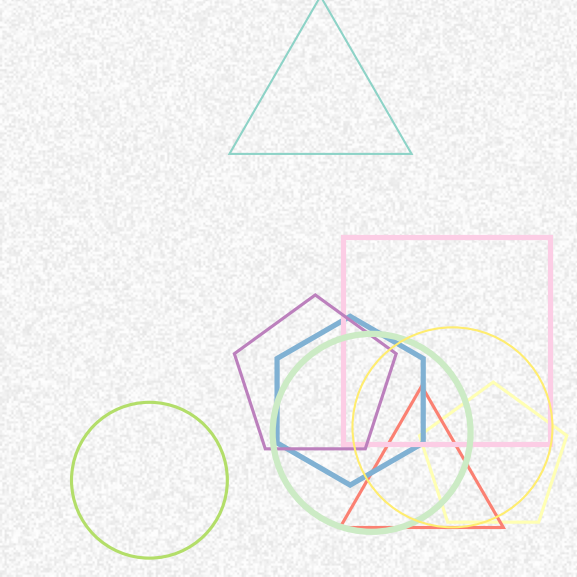[{"shape": "triangle", "thickness": 1, "radius": 0.91, "center": [0.555, 0.824]}, {"shape": "pentagon", "thickness": 1.5, "radius": 0.67, "center": [0.854, 0.203]}, {"shape": "triangle", "thickness": 1.5, "radius": 0.82, "center": [0.73, 0.167]}, {"shape": "hexagon", "thickness": 2.5, "radius": 0.73, "center": [0.606, 0.305]}, {"shape": "circle", "thickness": 1.5, "radius": 0.67, "center": [0.259, 0.168]}, {"shape": "square", "thickness": 2.5, "radius": 0.9, "center": [0.773, 0.409]}, {"shape": "pentagon", "thickness": 1.5, "radius": 0.74, "center": [0.546, 0.341]}, {"shape": "circle", "thickness": 3, "radius": 0.86, "center": [0.643, 0.25]}, {"shape": "circle", "thickness": 1, "radius": 0.87, "center": [0.784, 0.259]}]